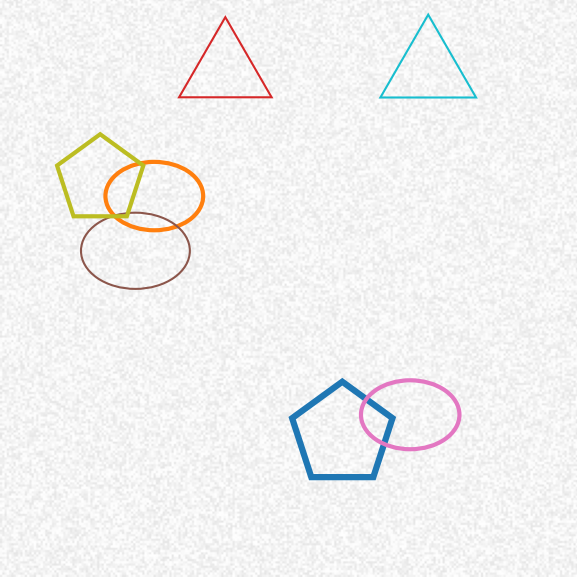[{"shape": "pentagon", "thickness": 3, "radius": 0.46, "center": [0.593, 0.247]}, {"shape": "oval", "thickness": 2, "radius": 0.42, "center": [0.267, 0.66]}, {"shape": "triangle", "thickness": 1, "radius": 0.46, "center": [0.39, 0.877]}, {"shape": "oval", "thickness": 1, "radius": 0.47, "center": [0.234, 0.565]}, {"shape": "oval", "thickness": 2, "radius": 0.43, "center": [0.71, 0.281]}, {"shape": "pentagon", "thickness": 2, "radius": 0.39, "center": [0.173, 0.688]}, {"shape": "triangle", "thickness": 1, "radius": 0.48, "center": [0.741, 0.878]}]